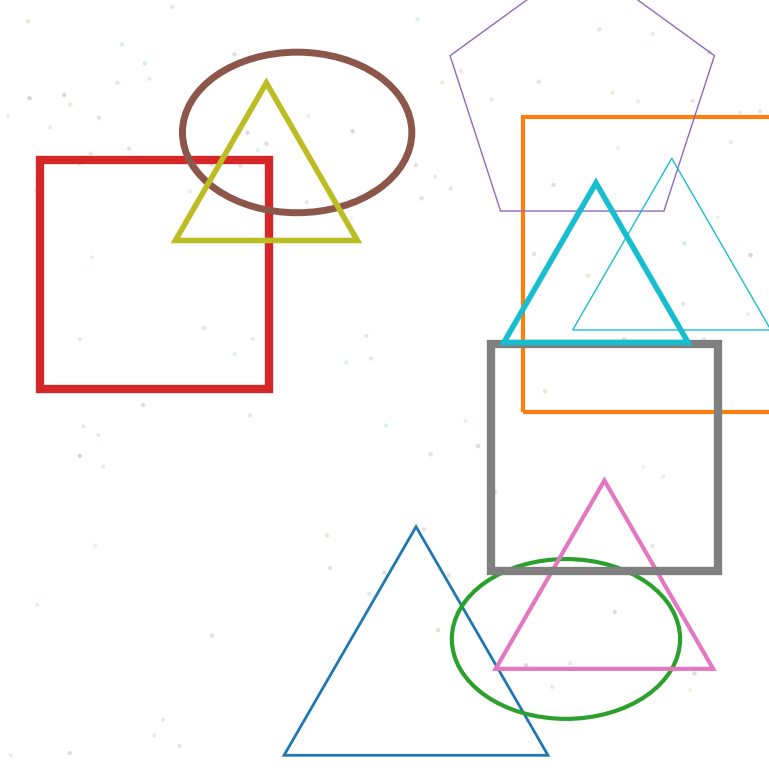[{"shape": "triangle", "thickness": 1, "radius": 0.99, "center": [0.54, 0.118]}, {"shape": "square", "thickness": 1.5, "radius": 0.96, "center": [0.87, 0.656]}, {"shape": "oval", "thickness": 1.5, "radius": 0.74, "center": [0.735, 0.17]}, {"shape": "square", "thickness": 3, "radius": 0.74, "center": [0.2, 0.643]}, {"shape": "pentagon", "thickness": 0.5, "radius": 0.9, "center": [0.756, 0.872]}, {"shape": "oval", "thickness": 2.5, "radius": 0.74, "center": [0.386, 0.828]}, {"shape": "triangle", "thickness": 1.5, "radius": 0.82, "center": [0.785, 0.213]}, {"shape": "square", "thickness": 3, "radius": 0.74, "center": [0.785, 0.406]}, {"shape": "triangle", "thickness": 2, "radius": 0.68, "center": [0.346, 0.756]}, {"shape": "triangle", "thickness": 2, "radius": 0.69, "center": [0.774, 0.624]}, {"shape": "triangle", "thickness": 0.5, "radius": 0.74, "center": [0.872, 0.646]}]